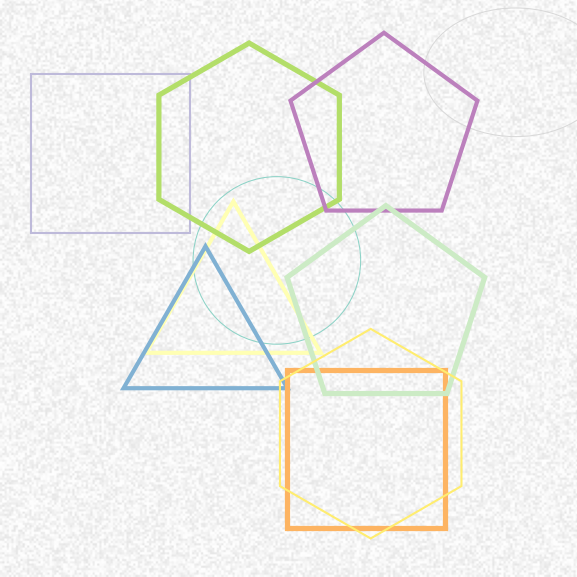[{"shape": "circle", "thickness": 0.5, "radius": 0.73, "center": [0.479, 0.548]}, {"shape": "triangle", "thickness": 2, "radius": 0.87, "center": [0.404, 0.476]}, {"shape": "square", "thickness": 1, "radius": 0.69, "center": [0.191, 0.733]}, {"shape": "triangle", "thickness": 2, "radius": 0.82, "center": [0.356, 0.409]}, {"shape": "square", "thickness": 2.5, "radius": 0.68, "center": [0.633, 0.221]}, {"shape": "hexagon", "thickness": 2.5, "radius": 0.9, "center": [0.431, 0.744]}, {"shape": "oval", "thickness": 0.5, "radius": 0.8, "center": [0.893, 0.874]}, {"shape": "pentagon", "thickness": 2, "radius": 0.85, "center": [0.665, 0.772]}, {"shape": "pentagon", "thickness": 2.5, "radius": 0.9, "center": [0.668, 0.463]}, {"shape": "hexagon", "thickness": 1, "radius": 0.91, "center": [0.642, 0.248]}]